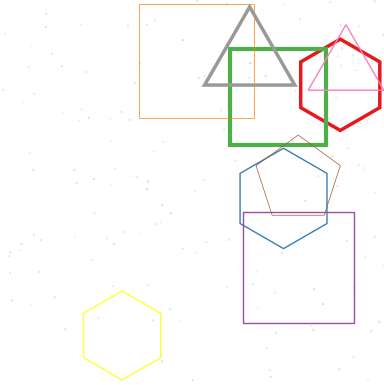[{"shape": "hexagon", "thickness": 2.5, "radius": 0.59, "center": [0.884, 0.78]}, {"shape": "hexagon", "thickness": 1, "radius": 0.65, "center": [0.736, 0.485]}, {"shape": "square", "thickness": 3, "radius": 0.62, "center": [0.721, 0.749]}, {"shape": "square", "thickness": 1, "radius": 0.72, "center": [0.775, 0.306]}, {"shape": "square", "thickness": 0.5, "radius": 0.74, "center": [0.51, 0.841]}, {"shape": "hexagon", "thickness": 1, "radius": 0.58, "center": [0.317, 0.129]}, {"shape": "pentagon", "thickness": 0.5, "radius": 0.58, "center": [0.774, 0.534]}, {"shape": "triangle", "thickness": 1, "radius": 0.57, "center": [0.899, 0.822]}, {"shape": "triangle", "thickness": 2.5, "radius": 0.68, "center": [0.649, 0.847]}]